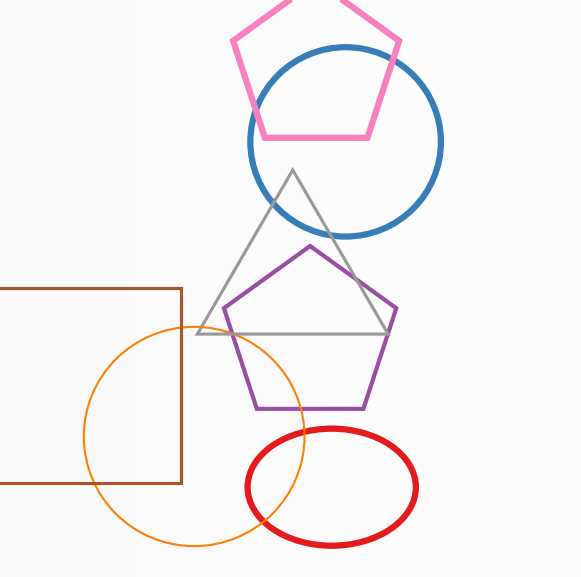[{"shape": "oval", "thickness": 3, "radius": 0.72, "center": [0.571, 0.156]}, {"shape": "circle", "thickness": 3, "radius": 0.82, "center": [0.595, 0.753]}, {"shape": "pentagon", "thickness": 2, "radius": 0.78, "center": [0.534, 0.417]}, {"shape": "circle", "thickness": 1, "radius": 0.95, "center": [0.334, 0.243]}, {"shape": "square", "thickness": 1.5, "radius": 0.84, "center": [0.144, 0.332]}, {"shape": "pentagon", "thickness": 3, "radius": 0.75, "center": [0.544, 0.882]}, {"shape": "triangle", "thickness": 1.5, "radius": 0.95, "center": [0.504, 0.515]}]